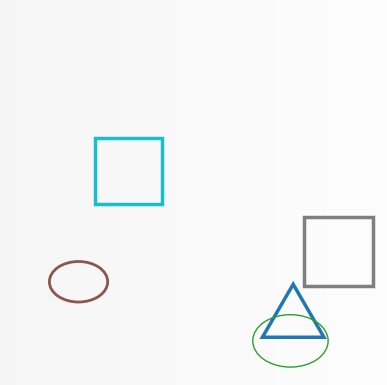[{"shape": "triangle", "thickness": 2.5, "radius": 0.46, "center": [0.757, 0.17]}, {"shape": "oval", "thickness": 1, "radius": 0.49, "center": [0.75, 0.115]}, {"shape": "oval", "thickness": 2, "radius": 0.38, "center": [0.203, 0.268]}, {"shape": "square", "thickness": 2.5, "radius": 0.45, "center": [0.874, 0.347]}, {"shape": "square", "thickness": 2.5, "radius": 0.43, "center": [0.332, 0.555]}]